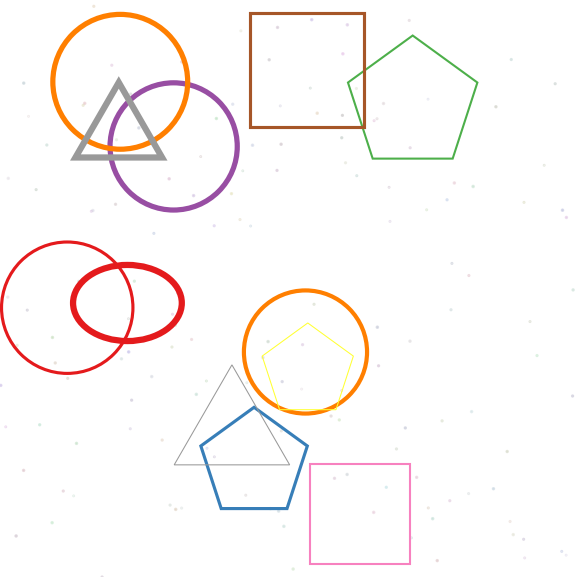[{"shape": "oval", "thickness": 3, "radius": 0.47, "center": [0.221, 0.474]}, {"shape": "circle", "thickness": 1.5, "radius": 0.57, "center": [0.116, 0.466]}, {"shape": "pentagon", "thickness": 1.5, "radius": 0.48, "center": [0.44, 0.197]}, {"shape": "pentagon", "thickness": 1, "radius": 0.59, "center": [0.715, 0.82]}, {"shape": "circle", "thickness": 2.5, "radius": 0.55, "center": [0.301, 0.746]}, {"shape": "circle", "thickness": 2.5, "radius": 0.58, "center": [0.208, 0.857]}, {"shape": "circle", "thickness": 2, "radius": 0.53, "center": [0.529, 0.39]}, {"shape": "pentagon", "thickness": 0.5, "radius": 0.42, "center": [0.533, 0.357]}, {"shape": "square", "thickness": 1.5, "radius": 0.49, "center": [0.531, 0.878]}, {"shape": "square", "thickness": 1, "radius": 0.43, "center": [0.624, 0.109]}, {"shape": "triangle", "thickness": 3, "radius": 0.43, "center": [0.206, 0.77]}, {"shape": "triangle", "thickness": 0.5, "radius": 0.58, "center": [0.402, 0.252]}]